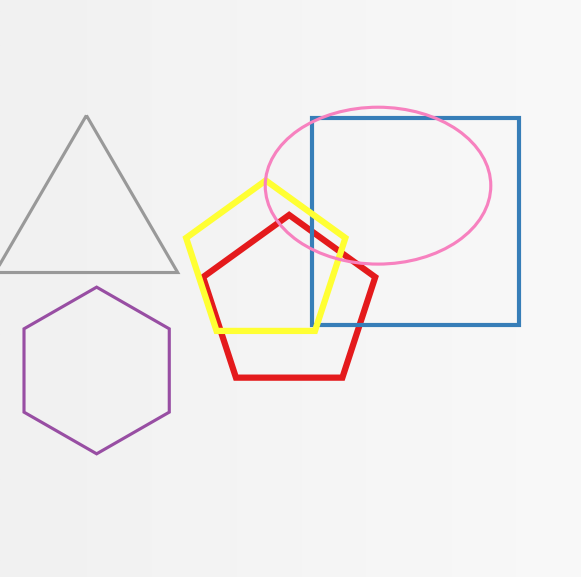[{"shape": "pentagon", "thickness": 3, "radius": 0.78, "center": [0.497, 0.471]}, {"shape": "square", "thickness": 2, "radius": 0.89, "center": [0.715, 0.615]}, {"shape": "hexagon", "thickness": 1.5, "radius": 0.72, "center": [0.166, 0.358]}, {"shape": "pentagon", "thickness": 3, "radius": 0.72, "center": [0.457, 0.543]}, {"shape": "oval", "thickness": 1.5, "radius": 0.97, "center": [0.65, 0.678]}, {"shape": "triangle", "thickness": 1.5, "radius": 0.91, "center": [0.149, 0.618]}]